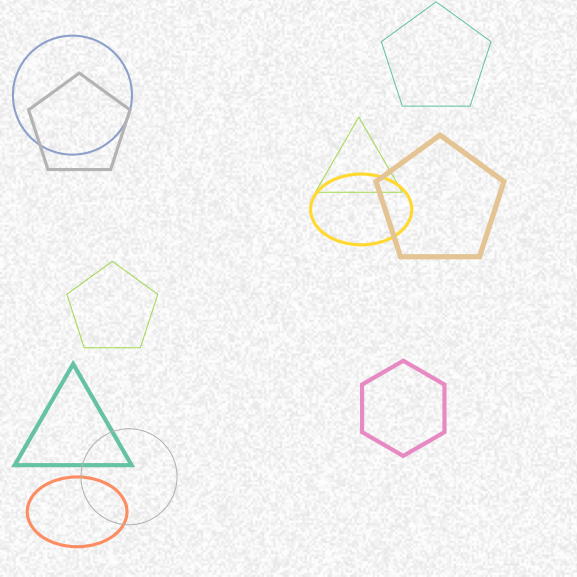[{"shape": "pentagon", "thickness": 0.5, "radius": 0.5, "center": [0.755, 0.896]}, {"shape": "triangle", "thickness": 2, "radius": 0.58, "center": [0.127, 0.252]}, {"shape": "oval", "thickness": 1.5, "radius": 0.43, "center": [0.134, 0.113]}, {"shape": "circle", "thickness": 1, "radius": 0.52, "center": [0.125, 0.834]}, {"shape": "hexagon", "thickness": 2, "radius": 0.41, "center": [0.698, 0.292]}, {"shape": "pentagon", "thickness": 0.5, "radius": 0.41, "center": [0.194, 0.464]}, {"shape": "triangle", "thickness": 0.5, "radius": 0.43, "center": [0.621, 0.71]}, {"shape": "oval", "thickness": 1.5, "radius": 0.44, "center": [0.625, 0.636]}, {"shape": "pentagon", "thickness": 2.5, "radius": 0.58, "center": [0.762, 0.649]}, {"shape": "pentagon", "thickness": 1.5, "radius": 0.46, "center": [0.137, 0.78]}, {"shape": "circle", "thickness": 0.5, "radius": 0.42, "center": [0.223, 0.174]}]